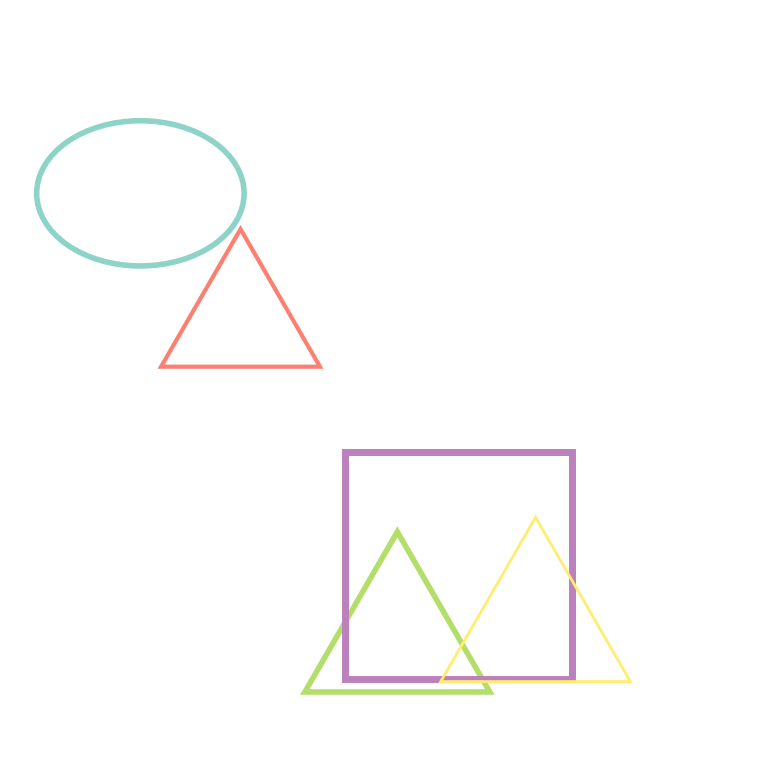[{"shape": "oval", "thickness": 2, "radius": 0.67, "center": [0.182, 0.749]}, {"shape": "triangle", "thickness": 1.5, "radius": 0.6, "center": [0.312, 0.583]}, {"shape": "triangle", "thickness": 2, "radius": 0.69, "center": [0.516, 0.171]}, {"shape": "square", "thickness": 2.5, "radius": 0.74, "center": [0.595, 0.266]}, {"shape": "triangle", "thickness": 1, "radius": 0.71, "center": [0.696, 0.186]}]